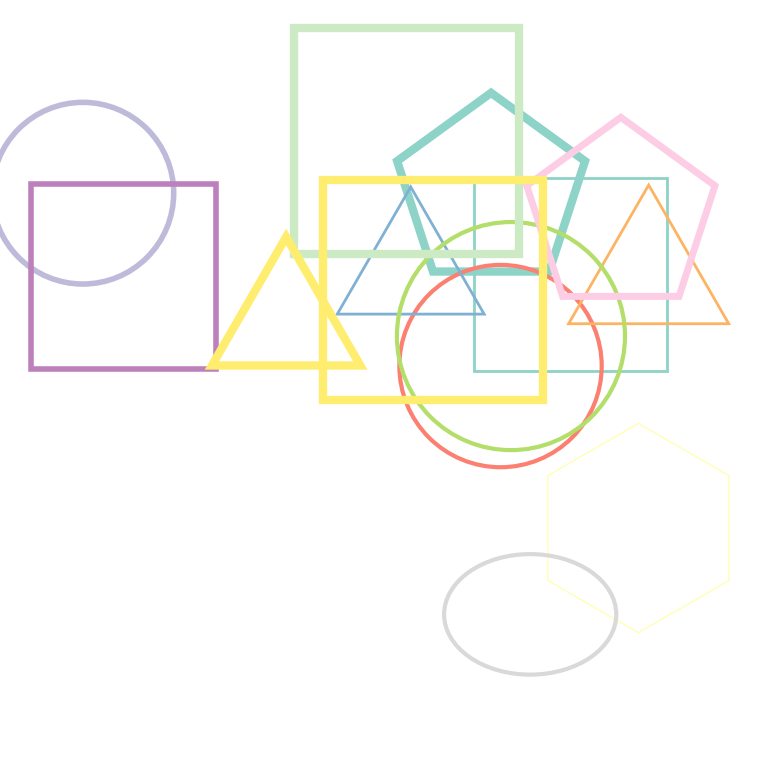[{"shape": "pentagon", "thickness": 3, "radius": 0.64, "center": [0.638, 0.751]}, {"shape": "square", "thickness": 1, "radius": 0.63, "center": [0.741, 0.643]}, {"shape": "hexagon", "thickness": 0.5, "radius": 0.68, "center": [0.829, 0.314]}, {"shape": "circle", "thickness": 2, "radius": 0.59, "center": [0.108, 0.749]}, {"shape": "circle", "thickness": 1.5, "radius": 0.66, "center": [0.65, 0.525]}, {"shape": "triangle", "thickness": 1, "radius": 0.55, "center": [0.533, 0.647]}, {"shape": "triangle", "thickness": 1, "radius": 0.6, "center": [0.842, 0.64]}, {"shape": "circle", "thickness": 1.5, "radius": 0.74, "center": [0.664, 0.564]}, {"shape": "pentagon", "thickness": 2.5, "radius": 0.64, "center": [0.806, 0.719]}, {"shape": "oval", "thickness": 1.5, "radius": 0.56, "center": [0.689, 0.202]}, {"shape": "square", "thickness": 2, "radius": 0.6, "center": [0.16, 0.641]}, {"shape": "square", "thickness": 3, "radius": 0.73, "center": [0.528, 0.817]}, {"shape": "triangle", "thickness": 3, "radius": 0.56, "center": [0.372, 0.581]}, {"shape": "square", "thickness": 3, "radius": 0.71, "center": [0.563, 0.624]}]